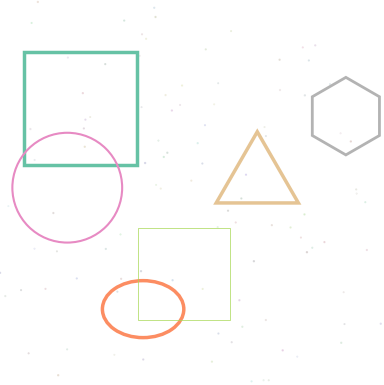[{"shape": "square", "thickness": 2.5, "radius": 0.74, "center": [0.209, 0.718]}, {"shape": "oval", "thickness": 2.5, "radius": 0.53, "center": [0.372, 0.197]}, {"shape": "circle", "thickness": 1.5, "radius": 0.71, "center": [0.175, 0.513]}, {"shape": "square", "thickness": 0.5, "radius": 0.6, "center": [0.477, 0.288]}, {"shape": "triangle", "thickness": 2.5, "radius": 0.62, "center": [0.668, 0.534]}, {"shape": "hexagon", "thickness": 2, "radius": 0.5, "center": [0.898, 0.698]}]